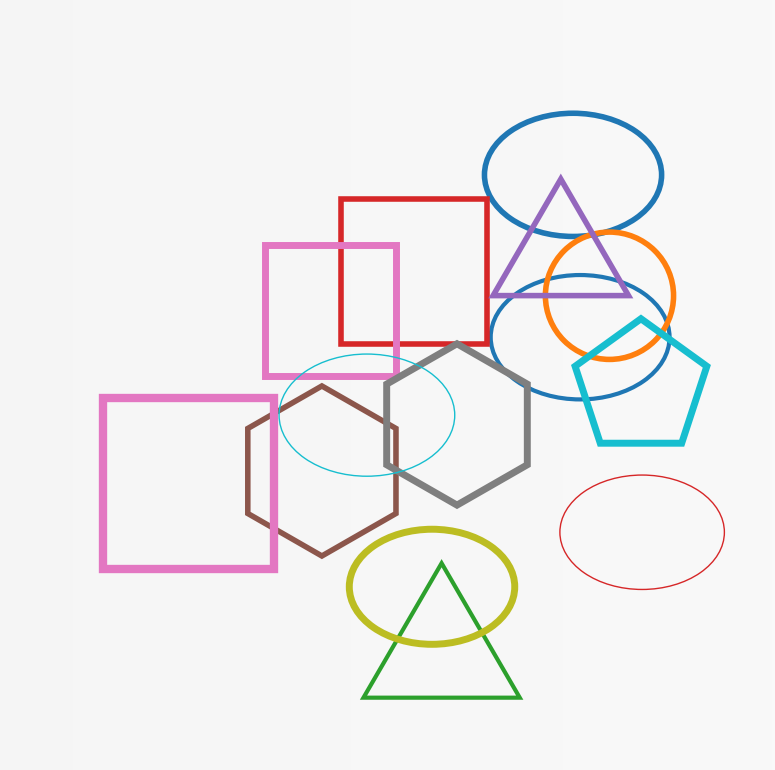[{"shape": "oval", "thickness": 2, "radius": 0.57, "center": [0.739, 0.773]}, {"shape": "oval", "thickness": 1.5, "radius": 0.58, "center": [0.749, 0.562]}, {"shape": "circle", "thickness": 2, "radius": 0.41, "center": [0.786, 0.616]}, {"shape": "triangle", "thickness": 1.5, "radius": 0.58, "center": [0.57, 0.152]}, {"shape": "oval", "thickness": 0.5, "radius": 0.53, "center": [0.829, 0.309]}, {"shape": "square", "thickness": 2, "radius": 0.47, "center": [0.534, 0.647]}, {"shape": "triangle", "thickness": 2, "radius": 0.5, "center": [0.724, 0.667]}, {"shape": "hexagon", "thickness": 2, "radius": 0.55, "center": [0.415, 0.388]}, {"shape": "square", "thickness": 2.5, "radius": 0.42, "center": [0.426, 0.597]}, {"shape": "square", "thickness": 3, "radius": 0.55, "center": [0.243, 0.372]}, {"shape": "hexagon", "thickness": 2.5, "radius": 0.52, "center": [0.59, 0.449]}, {"shape": "oval", "thickness": 2.5, "radius": 0.53, "center": [0.557, 0.238]}, {"shape": "oval", "thickness": 0.5, "radius": 0.57, "center": [0.473, 0.461]}, {"shape": "pentagon", "thickness": 2.5, "radius": 0.45, "center": [0.827, 0.497]}]